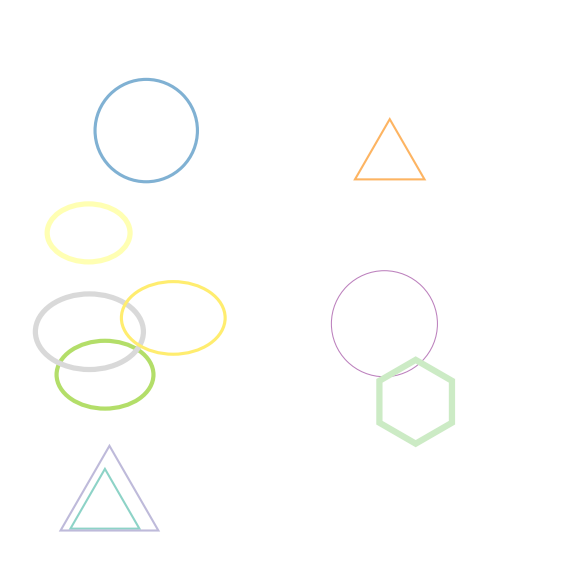[{"shape": "triangle", "thickness": 1, "radius": 0.34, "center": [0.182, 0.118]}, {"shape": "oval", "thickness": 2.5, "radius": 0.36, "center": [0.153, 0.596]}, {"shape": "triangle", "thickness": 1, "radius": 0.49, "center": [0.19, 0.129]}, {"shape": "circle", "thickness": 1.5, "radius": 0.44, "center": [0.253, 0.773]}, {"shape": "triangle", "thickness": 1, "radius": 0.35, "center": [0.675, 0.723]}, {"shape": "oval", "thickness": 2, "radius": 0.42, "center": [0.182, 0.35]}, {"shape": "oval", "thickness": 2.5, "radius": 0.47, "center": [0.155, 0.425]}, {"shape": "circle", "thickness": 0.5, "radius": 0.46, "center": [0.666, 0.439]}, {"shape": "hexagon", "thickness": 3, "radius": 0.36, "center": [0.72, 0.303]}, {"shape": "oval", "thickness": 1.5, "radius": 0.45, "center": [0.3, 0.449]}]